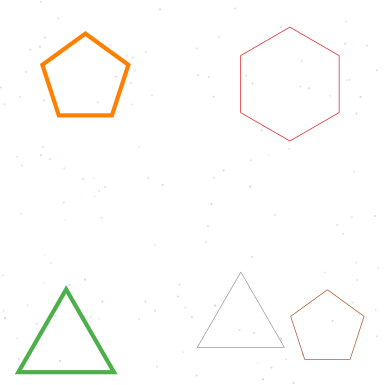[{"shape": "hexagon", "thickness": 0.5, "radius": 0.74, "center": [0.753, 0.782]}, {"shape": "triangle", "thickness": 3, "radius": 0.72, "center": [0.172, 0.105]}, {"shape": "pentagon", "thickness": 3, "radius": 0.59, "center": [0.222, 0.795]}, {"shape": "pentagon", "thickness": 0.5, "radius": 0.5, "center": [0.85, 0.147]}, {"shape": "triangle", "thickness": 0.5, "radius": 0.65, "center": [0.626, 0.163]}]